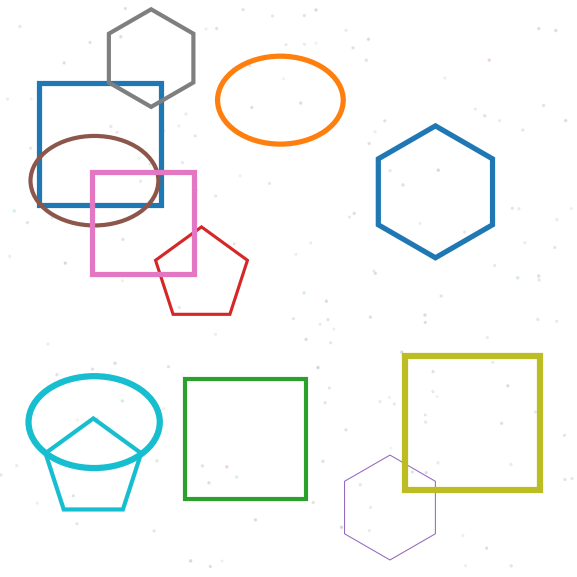[{"shape": "hexagon", "thickness": 2.5, "radius": 0.57, "center": [0.754, 0.667]}, {"shape": "square", "thickness": 2.5, "radius": 0.53, "center": [0.173, 0.75]}, {"shape": "oval", "thickness": 2.5, "radius": 0.54, "center": [0.486, 0.826]}, {"shape": "square", "thickness": 2, "radius": 0.52, "center": [0.425, 0.239]}, {"shape": "pentagon", "thickness": 1.5, "radius": 0.42, "center": [0.349, 0.523]}, {"shape": "hexagon", "thickness": 0.5, "radius": 0.45, "center": [0.675, 0.12]}, {"shape": "oval", "thickness": 2, "radius": 0.55, "center": [0.164, 0.686]}, {"shape": "square", "thickness": 2.5, "radius": 0.44, "center": [0.248, 0.613]}, {"shape": "hexagon", "thickness": 2, "radius": 0.42, "center": [0.262, 0.899]}, {"shape": "square", "thickness": 3, "radius": 0.58, "center": [0.818, 0.267]}, {"shape": "pentagon", "thickness": 2, "radius": 0.44, "center": [0.162, 0.187]}, {"shape": "oval", "thickness": 3, "radius": 0.57, "center": [0.163, 0.268]}]